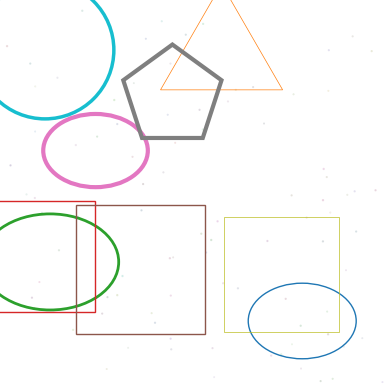[{"shape": "oval", "thickness": 1, "radius": 0.7, "center": [0.785, 0.166]}, {"shape": "triangle", "thickness": 0.5, "radius": 0.92, "center": [0.576, 0.858]}, {"shape": "oval", "thickness": 2, "radius": 0.89, "center": [0.13, 0.32]}, {"shape": "square", "thickness": 1, "radius": 0.72, "center": [0.103, 0.334]}, {"shape": "square", "thickness": 1, "radius": 0.84, "center": [0.365, 0.3]}, {"shape": "oval", "thickness": 3, "radius": 0.68, "center": [0.248, 0.609]}, {"shape": "pentagon", "thickness": 3, "radius": 0.67, "center": [0.448, 0.75]}, {"shape": "square", "thickness": 0.5, "radius": 0.75, "center": [0.73, 0.286]}, {"shape": "circle", "thickness": 2.5, "radius": 0.89, "center": [0.117, 0.87]}]